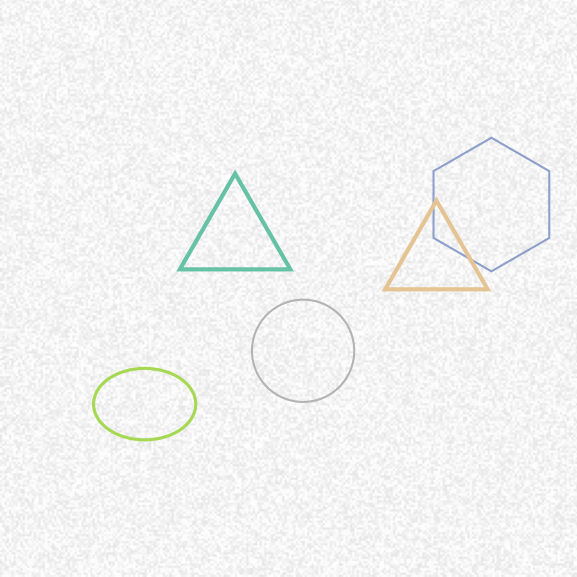[{"shape": "triangle", "thickness": 2, "radius": 0.55, "center": [0.407, 0.588]}, {"shape": "hexagon", "thickness": 1, "radius": 0.58, "center": [0.851, 0.645]}, {"shape": "oval", "thickness": 1.5, "radius": 0.44, "center": [0.251, 0.299]}, {"shape": "triangle", "thickness": 2, "radius": 0.51, "center": [0.756, 0.549]}, {"shape": "circle", "thickness": 1, "radius": 0.44, "center": [0.525, 0.392]}]